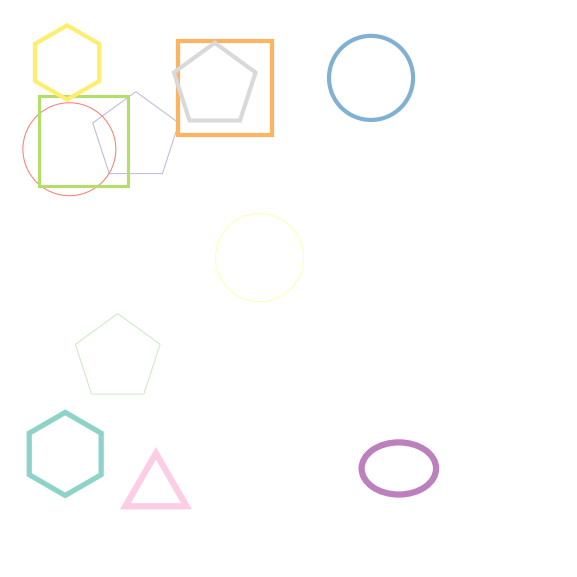[{"shape": "hexagon", "thickness": 2.5, "radius": 0.36, "center": [0.113, 0.213]}, {"shape": "circle", "thickness": 0.5, "radius": 0.38, "center": [0.449, 0.553]}, {"shape": "pentagon", "thickness": 0.5, "radius": 0.39, "center": [0.235, 0.762]}, {"shape": "circle", "thickness": 0.5, "radius": 0.4, "center": [0.12, 0.741]}, {"shape": "circle", "thickness": 2, "radius": 0.36, "center": [0.643, 0.864]}, {"shape": "square", "thickness": 2, "radius": 0.41, "center": [0.39, 0.847]}, {"shape": "square", "thickness": 1.5, "radius": 0.39, "center": [0.144, 0.755]}, {"shape": "triangle", "thickness": 3, "radius": 0.31, "center": [0.27, 0.153]}, {"shape": "pentagon", "thickness": 2, "radius": 0.37, "center": [0.372, 0.851]}, {"shape": "oval", "thickness": 3, "radius": 0.32, "center": [0.691, 0.188]}, {"shape": "pentagon", "thickness": 0.5, "radius": 0.39, "center": [0.204, 0.379]}, {"shape": "hexagon", "thickness": 2, "radius": 0.32, "center": [0.116, 0.891]}]